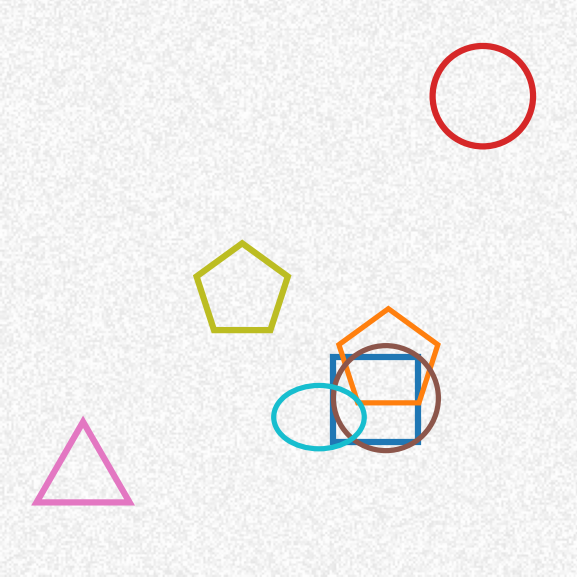[{"shape": "square", "thickness": 3, "radius": 0.37, "center": [0.651, 0.308]}, {"shape": "pentagon", "thickness": 2.5, "radius": 0.45, "center": [0.673, 0.374]}, {"shape": "circle", "thickness": 3, "radius": 0.43, "center": [0.836, 0.833]}, {"shape": "circle", "thickness": 2.5, "radius": 0.45, "center": [0.668, 0.31]}, {"shape": "triangle", "thickness": 3, "radius": 0.47, "center": [0.144, 0.176]}, {"shape": "pentagon", "thickness": 3, "radius": 0.42, "center": [0.419, 0.495]}, {"shape": "oval", "thickness": 2.5, "radius": 0.39, "center": [0.552, 0.277]}]